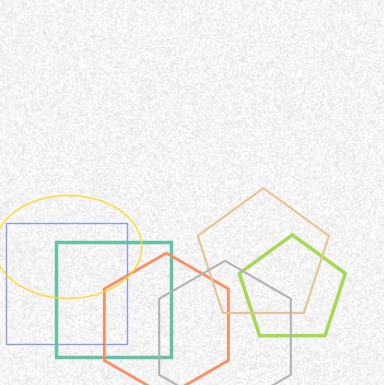[{"shape": "square", "thickness": 2.5, "radius": 0.75, "center": [0.295, 0.221]}, {"shape": "hexagon", "thickness": 2, "radius": 0.93, "center": [0.432, 0.157]}, {"shape": "square", "thickness": 1, "radius": 0.79, "center": [0.174, 0.264]}, {"shape": "pentagon", "thickness": 2.5, "radius": 0.72, "center": [0.759, 0.245]}, {"shape": "oval", "thickness": 1, "radius": 0.95, "center": [0.178, 0.359]}, {"shape": "pentagon", "thickness": 1.5, "radius": 0.9, "center": [0.684, 0.332]}, {"shape": "hexagon", "thickness": 1.5, "radius": 0.99, "center": [0.584, 0.125]}]